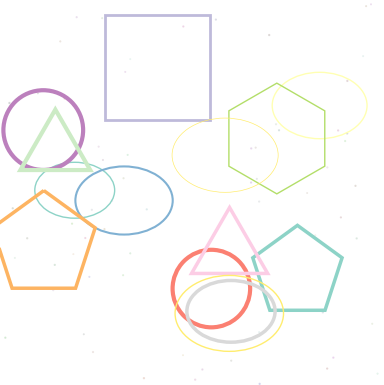[{"shape": "pentagon", "thickness": 2.5, "radius": 0.61, "center": [0.773, 0.293]}, {"shape": "oval", "thickness": 1, "radius": 0.52, "center": [0.194, 0.506]}, {"shape": "oval", "thickness": 1, "radius": 0.62, "center": [0.83, 0.726]}, {"shape": "square", "thickness": 2, "radius": 0.68, "center": [0.41, 0.824]}, {"shape": "circle", "thickness": 3, "radius": 0.5, "center": [0.549, 0.25]}, {"shape": "oval", "thickness": 1.5, "radius": 0.63, "center": [0.322, 0.479]}, {"shape": "pentagon", "thickness": 2.5, "radius": 0.7, "center": [0.114, 0.365]}, {"shape": "hexagon", "thickness": 1, "radius": 0.72, "center": [0.719, 0.64]}, {"shape": "triangle", "thickness": 2.5, "radius": 0.57, "center": [0.596, 0.347]}, {"shape": "oval", "thickness": 2.5, "radius": 0.57, "center": [0.6, 0.191]}, {"shape": "circle", "thickness": 3, "radius": 0.52, "center": [0.112, 0.662]}, {"shape": "triangle", "thickness": 3, "radius": 0.52, "center": [0.144, 0.611]}, {"shape": "oval", "thickness": 1, "radius": 0.7, "center": [0.596, 0.186]}, {"shape": "oval", "thickness": 0.5, "radius": 0.69, "center": [0.585, 0.597]}]